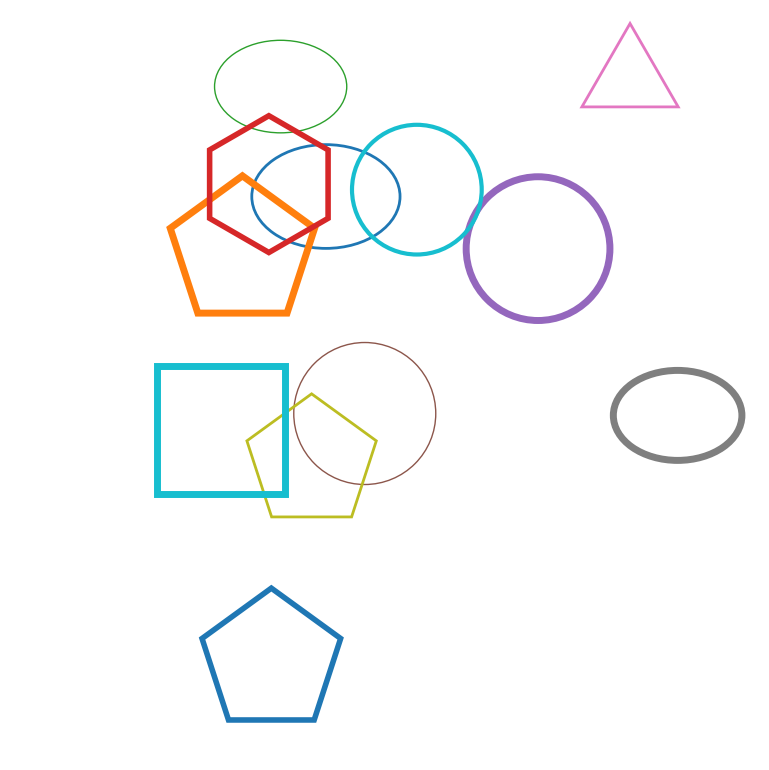[{"shape": "oval", "thickness": 1, "radius": 0.48, "center": [0.423, 0.745]}, {"shape": "pentagon", "thickness": 2, "radius": 0.47, "center": [0.352, 0.142]}, {"shape": "pentagon", "thickness": 2.5, "radius": 0.49, "center": [0.315, 0.673]}, {"shape": "oval", "thickness": 0.5, "radius": 0.43, "center": [0.364, 0.888]}, {"shape": "hexagon", "thickness": 2, "radius": 0.44, "center": [0.349, 0.761]}, {"shape": "circle", "thickness": 2.5, "radius": 0.47, "center": [0.699, 0.677]}, {"shape": "circle", "thickness": 0.5, "radius": 0.46, "center": [0.474, 0.463]}, {"shape": "triangle", "thickness": 1, "radius": 0.36, "center": [0.818, 0.897]}, {"shape": "oval", "thickness": 2.5, "radius": 0.42, "center": [0.88, 0.461]}, {"shape": "pentagon", "thickness": 1, "radius": 0.44, "center": [0.405, 0.4]}, {"shape": "circle", "thickness": 1.5, "radius": 0.42, "center": [0.541, 0.754]}, {"shape": "square", "thickness": 2.5, "radius": 0.42, "center": [0.287, 0.441]}]